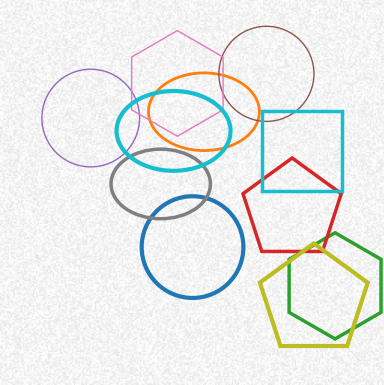[{"shape": "circle", "thickness": 3, "radius": 0.66, "center": [0.5, 0.358]}, {"shape": "oval", "thickness": 2, "radius": 0.72, "center": [0.53, 0.71]}, {"shape": "hexagon", "thickness": 2.5, "radius": 0.69, "center": [0.87, 0.258]}, {"shape": "pentagon", "thickness": 2.5, "radius": 0.67, "center": [0.759, 0.455]}, {"shape": "circle", "thickness": 1, "radius": 0.63, "center": [0.236, 0.693]}, {"shape": "circle", "thickness": 1, "radius": 0.62, "center": [0.692, 0.808]}, {"shape": "hexagon", "thickness": 1, "radius": 0.69, "center": [0.461, 0.783]}, {"shape": "oval", "thickness": 2.5, "radius": 0.65, "center": [0.417, 0.522]}, {"shape": "pentagon", "thickness": 3, "radius": 0.74, "center": [0.815, 0.22]}, {"shape": "oval", "thickness": 3, "radius": 0.74, "center": [0.451, 0.66]}, {"shape": "square", "thickness": 2.5, "radius": 0.52, "center": [0.785, 0.608]}]